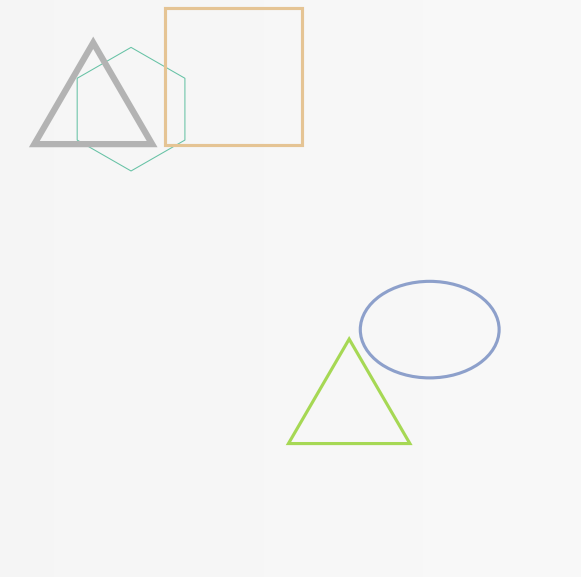[{"shape": "hexagon", "thickness": 0.5, "radius": 0.54, "center": [0.225, 0.81]}, {"shape": "oval", "thickness": 1.5, "radius": 0.6, "center": [0.739, 0.428]}, {"shape": "triangle", "thickness": 1.5, "radius": 0.6, "center": [0.601, 0.291]}, {"shape": "square", "thickness": 1.5, "radius": 0.59, "center": [0.402, 0.867]}, {"shape": "triangle", "thickness": 3, "radius": 0.58, "center": [0.16, 0.808]}]